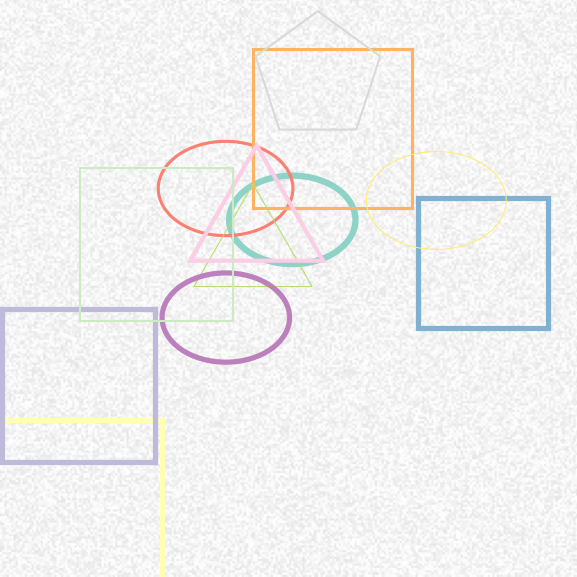[{"shape": "oval", "thickness": 3, "radius": 0.55, "center": [0.506, 0.618]}, {"shape": "square", "thickness": 2.5, "radius": 0.71, "center": [0.138, 0.129]}, {"shape": "square", "thickness": 2.5, "radius": 0.66, "center": [0.135, 0.331]}, {"shape": "oval", "thickness": 1.5, "radius": 0.58, "center": [0.391, 0.673]}, {"shape": "square", "thickness": 2.5, "radius": 0.56, "center": [0.836, 0.544]}, {"shape": "square", "thickness": 1.5, "radius": 0.69, "center": [0.576, 0.777]}, {"shape": "triangle", "thickness": 0.5, "radius": 0.59, "center": [0.438, 0.562]}, {"shape": "triangle", "thickness": 2, "radius": 0.67, "center": [0.444, 0.614]}, {"shape": "pentagon", "thickness": 1, "radius": 0.57, "center": [0.55, 0.866]}, {"shape": "oval", "thickness": 2.5, "radius": 0.55, "center": [0.391, 0.449]}, {"shape": "square", "thickness": 1, "radius": 0.66, "center": [0.271, 0.576]}, {"shape": "oval", "thickness": 0.5, "radius": 0.61, "center": [0.755, 0.652]}]